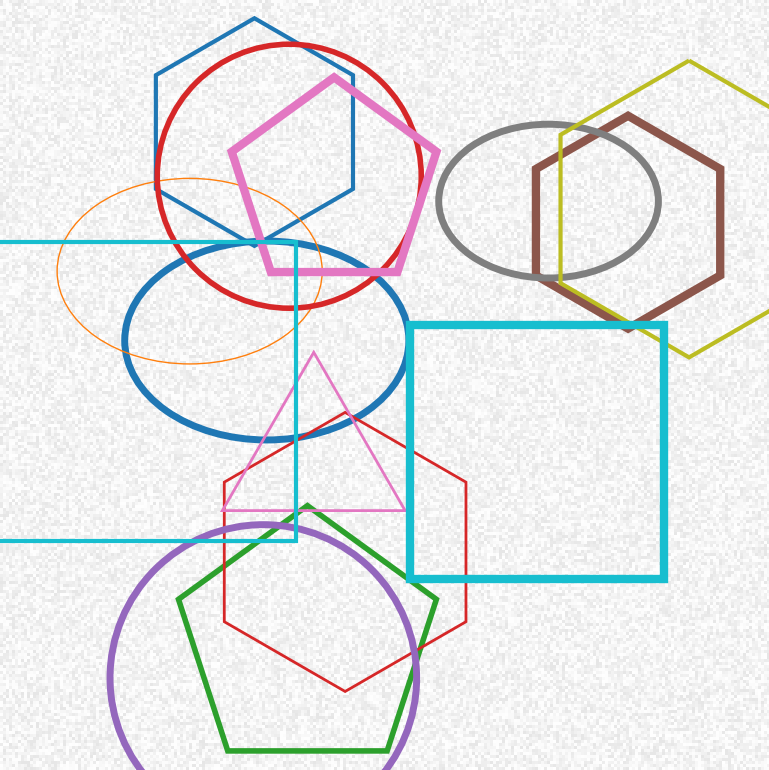[{"shape": "oval", "thickness": 2.5, "radius": 0.92, "center": [0.346, 0.558]}, {"shape": "hexagon", "thickness": 1.5, "radius": 0.74, "center": [0.33, 0.828]}, {"shape": "oval", "thickness": 0.5, "radius": 0.86, "center": [0.246, 0.648]}, {"shape": "pentagon", "thickness": 2, "radius": 0.88, "center": [0.399, 0.167]}, {"shape": "hexagon", "thickness": 1, "radius": 0.91, "center": [0.448, 0.283]}, {"shape": "circle", "thickness": 2, "radius": 0.86, "center": [0.376, 0.771]}, {"shape": "circle", "thickness": 2.5, "radius": 1.0, "center": [0.342, 0.12]}, {"shape": "hexagon", "thickness": 3, "radius": 0.69, "center": [0.816, 0.711]}, {"shape": "triangle", "thickness": 1, "radius": 0.69, "center": [0.407, 0.405]}, {"shape": "pentagon", "thickness": 3, "radius": 0.7, "center": [0.434, 0.76]}, {"shape": "oval", "thickness": 2.5, "radius": 0.71, "center": [0.712, 0.739]}, {"shape": "hexagon", "thickness": 1.5, "radius": 0.96, "center": [0.895, 0.729]}, {"shape": "square", "thickness": 1.5, "radius": 0.97, "center": [0.19, 0.491]}, {"shape": "square", "thickness": 3, "radius": 0.83, "center": [0.698, 0.413]}]